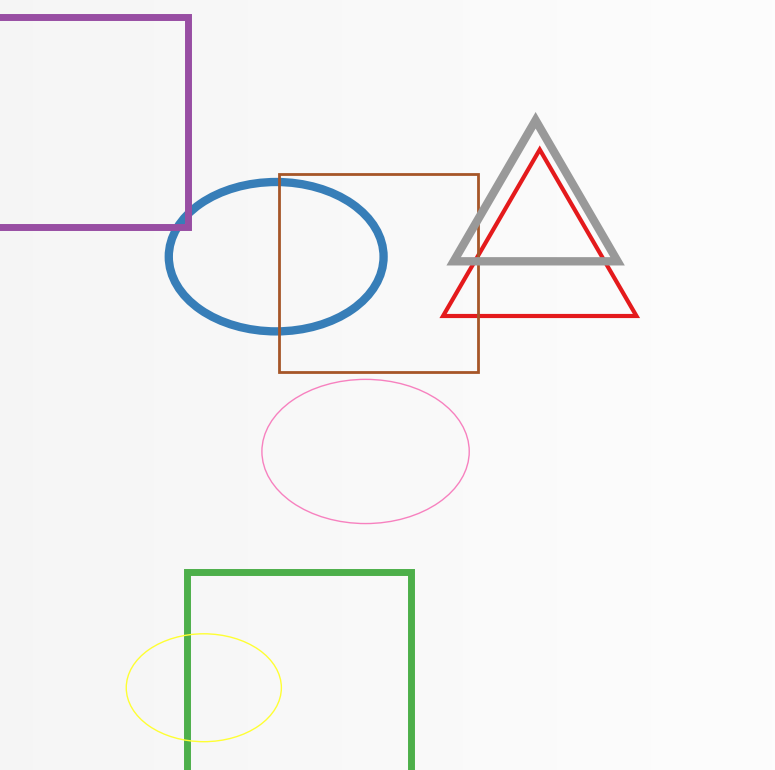[{"shape": "triangle", "thickness": 1.5, "radius": 0.72, "center": [0.696, 0.662]}, {"shape": "oval", "thickness": 3, "radius": 0.69, "center": [0.356, 0.667]}, {"shape": "square", "thickness": 2.5, "radius": 0.72, "center": [0.386, 0.112]}, {"shape": "square", "thickness": 2.5, "radius": 0.68, "center": [0.107, 0.842]}, {"shape": "oval", "thickness": 0.5, "radius": 0.5, "center": [0.263, 0.107]}, {"shape": "square", "thickness": 1, "radius": 0.64, "center": [0.488, 0.645]}, {"shape": "oval", "thickness": 0.5, "radius": 0.67, "center": [0.472, 0.414]}, {"shape": "triangle", "thickness": 3, "radius": 0.61, "center": [0.691, 0.722]}]